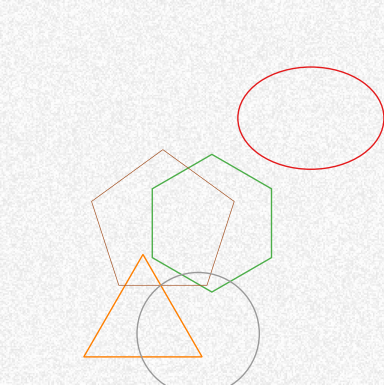[{"shape": "oval", "thickness": 1, "radius": 0.95, "center": [0.808, 0.693]}, {"shape": "hexagon", "thickness": 1, "radius": 0.89, "center": [0.55, 0.42]}, {"shape": "triangle", "thickness": 1, "radius": 0.89, "center": [0.371, 0.162]}, {"shape": "pentagon", "thickness": 0.5, "radius": 0.97, "center": [0.423, 0.417]}, {"shape": "circle", "thickness": 1, "radius": 0.79, "center": [0.515, 0.133]}]